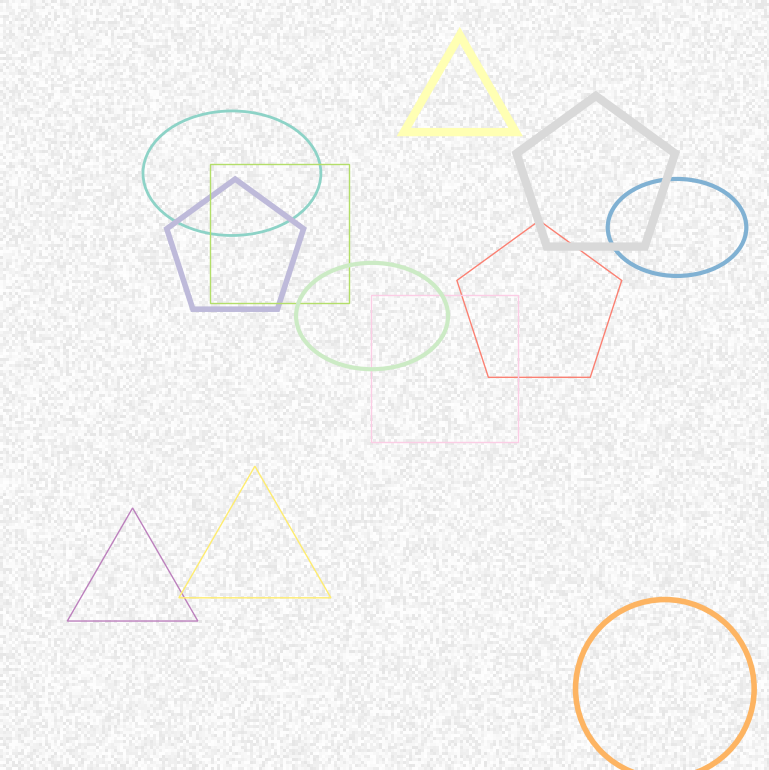[{"shape": "oval", "thickness": 1, "radius": 0.58, "center": [0.301, 0.775]}, {"shape": "triangle", "thickness": 3, "radius": 0.42, "center": [0.597, 0.87]}, {"shape": "pentagon", "thickness": 2, "radius": 0.47, "center": [0.305, 0.674]}, {"shape": "pentagon", "thickness": 0.5, "radius": 0.56, "center": [0.7, 0.601]}, {"shape": "oval", "thickness": 1.5, "radius": 0.45, "center": [0.879, 0.705]}, {"shape": "circle", "thickness": 2, "radius": 0.58, "center": [0.863, 0.105]}, {"shape": "square", "thickness": 0.5, "radius": 0.45, "center": [0.363, 0.696]}, {"shape": "square", "thickness": 0.5, "radius": 0.48, "center": [0.577, 0.522]}, {"shape": "pentagon", "thickness": 3, "radius": 0.54, "center": [0.774, 0.767]}, {"shape": "triangle", "thickness": 0.5, "radius": 0.49, "center": [0.172, 0.242]}, {"shape": "oval", "thickness": 1.5, "radius": 0.49, "center": [0.483, 0.59]}, {"shape": "triangle", "thickness": 0.5, "radius": 0.57, "center": [0.331, 0.281]}]